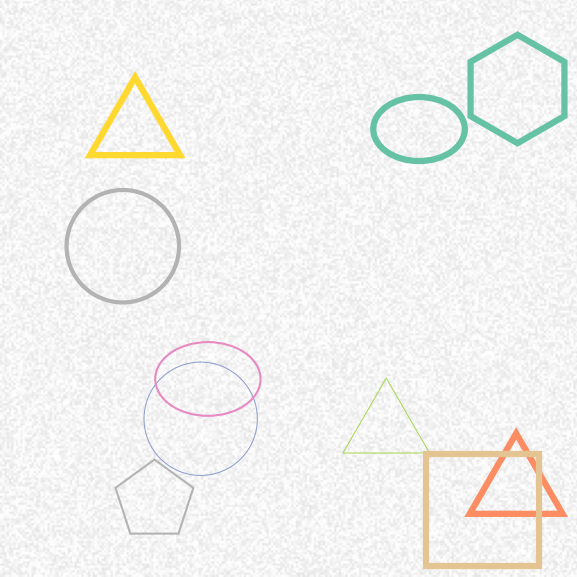[{"shape": "oval", "thickness": 3, "radius": 0.4, "center": [0.726, 0.776]}, {"shape": "hexagon", "thickness": 3, "radius": 0.47, "center": [0.896, 0.845]}, {"shape": "triangle", "thickness": 3, "radius": 0.46, "center": [0.894, 0.156]}, {"shape": "circle", "thickness": 0.5, "radius": 0.49, "center": [0.348, 0.274]}, {"shape": "oval", "thickness": 1, "radius": 0.46, "center": [0.36, 0.343]}, {"shape": "triangle", "thickness": 0.5, "radius": 0.43, "center": [0.669, 0.258]}, {"shape": "triangle", "thickness": 3, "radius": 0.45, "center": [0.234, 0.775]}, {"shape": "square", "thickness": 3, "radius": 0.49, "center": [0.835, 0.116]}, {"shape": "pentagon", "thickness": 1, "radius": 0.35, "center": [0.267, 0.132]}, {"shape": "circle", "thickness": 2, "radius": 0.49, "center": [0.213, 0.573]}]